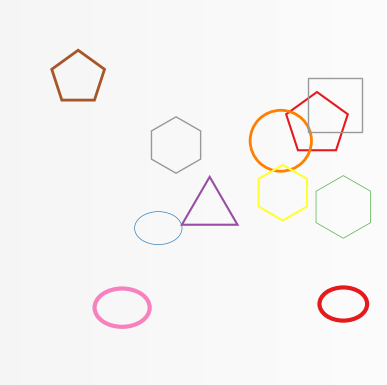[{"shape": "oval", "thickness": 3, "radius": 0.31, "center": [0.886, 0.21]}, {"shape": "pentagon", "thickness": 1.5, "radius": 0.42, "center": [0.818, 0.677]}, {"shape": "oval", "thickness": 0.5, "radius": 0.31, "center": [0.409, 0.407]}, {"shape": "hexagon", "thickness": 0.5, "radius": 0.41, "center": [0.886, 0.462]}, {"shape": "triangle", "thickness": 1.5, "radius": 0.41, "center": [0.541, 0.458]}, {"shape": "circle", "thickness": 2, "radius": 0.4, "center": [0.725, 0.634]}, {"shape": "hexagon", "thickness": 1.5, "radius": 0.36, "center": [0.73, 0.499]}, {"shape": "pentagon", "thickness": 2, "radius": 0.36, "center": [0.202, 0.798]}, {"shape": "oval", "thickness": 3, "radius": 0.36, "center": [0.315, 0.201]}, {"shape": "square", "thickness": 1, "radius": 0.35, "center": [0.865, 0.727]}, {"shape": "hexagon", "thickness": 1, "radius": 0.37, "center": [0.454, 0.623]}]